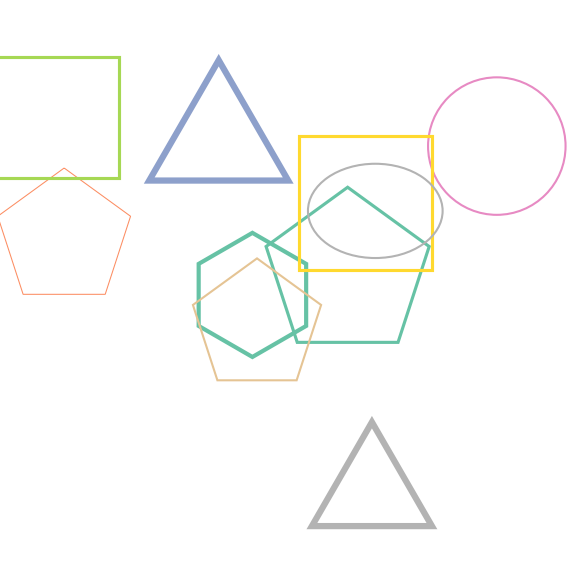[{"shape": "pentagon", "thickness": 1.5, "radius": 0.74, "center": [0.602, 0.526]}, {"shape": "hexagon", "thickness": 2, "radius": 0.54, "center": [0.437, 0.488]}, {"shape": "pentagon", "thickness": 0.5, "radius": 0.6, "center": [0.111, 0.587]}, {"shape": "triangle", "thickness": 3, "radius": 0.69, "center": [0.379, 0.756]}, {"shape": "circle", "thickness": 1, "radius": 0.6, "center": [0.86, 0.746]}, {"shape": "square", "thickness": 1.5, "radius": 0.53, "center": [0.101, 0.796]}, {"shape": "square", "thickness": 1.5, "radius": 0.58, "center": [0.633, 0.648]}, {"shape": "pentagon", "thickness": 1, "radius": 0.58, "center": [0.445, 0.435]}, {"shape": "triangle", "thickness": 3, "radius": 0.6, "center": [0.644, 0.148]}, {"shape": "oval", "thickness": 1, "radius": 0.58, "center": [0.65, 0.634]}]